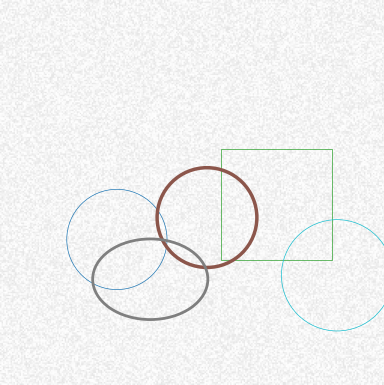[{"shape": "circle", "thickness": 0.5, "radius": 0.65, "center": [0.304, 0.378]}, {"shape": "square", "thickness": 0.5, "radius": 0.72, "center": [0.719, 0.469]}, {"shape": "circle", "thickness": 2.5, "radius": 0.65, "center": [0.538, 0.435]}, {"shape": "oval", "thickness": 2, "radius": 0.75, "center": [0.39, 0.275]}, {"shape": "circle", "thickness": 0.5, "radius": 0.72, "center": [0.876, 0.285]}]